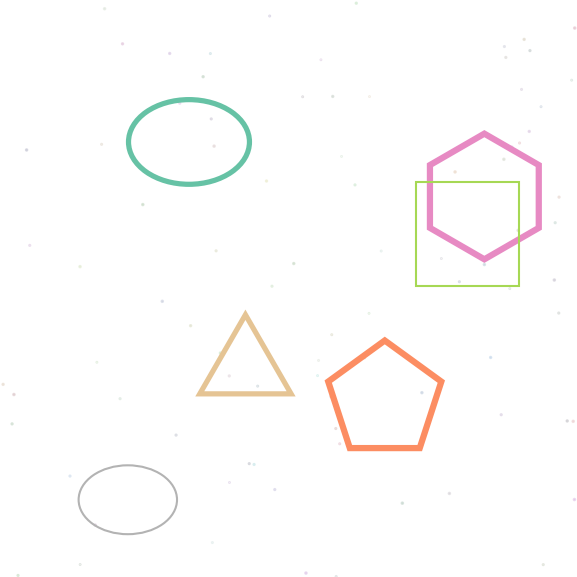[{"shape": "oval", "thickness": 2.5, "radius": 0.52, "center": [0.327, 0.753]}, {"shape": "pentagon", "thickness": 3, "radius": 0.51, "center": [0.666, 0.307]}, {"shape": "hexagon", "thickness": 3, "radius": 0.54, "center": [0.839, 0.659]}, {"shape": "square", "thickness": 1, "radius": 0.45, "center": [0.809, 0.594]}, {"shape": "triangle", "thickness": 2.5, "radius": 0.46, "center": [0.425, 0.363]}, {"shape": "oval", "thickness": 1, "radius": 0.43, "center": [0.221, 0.134]}]